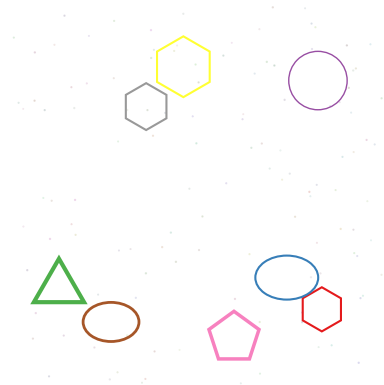[{"shape": "hexagon", "thickness": 1.5, "radius": 0.29, "center": [0.836, 0.197]}, {"shape": "oval", "thickness": 1.5, "radius": 0.41, "center": [0.745, 0.279]}, {"shape": "triangle", "thickness": 3, "radius": 0.38, "center": [0.153, 0.253]}, {"shape": "circle", "thickness": 1, "radius": 0.38, "center": [0.826, 0.791]}, {"shape": "hexagon", "thickness": 1.5, "radius": 0.39, "center": [0.476, 0.827]}, {"shape": "oval", "thickness": 2, "radius": 0.36, "center": [0.288, 0.164]}, {"shape": "pentagon", "thickness": 2.5, "radius": 0.34, "center": [0.608, 0.123]}, {"shape": "hexagon", "thickness": 1.5, "radius": 0.3, "center": [0.38, 0.723]}]